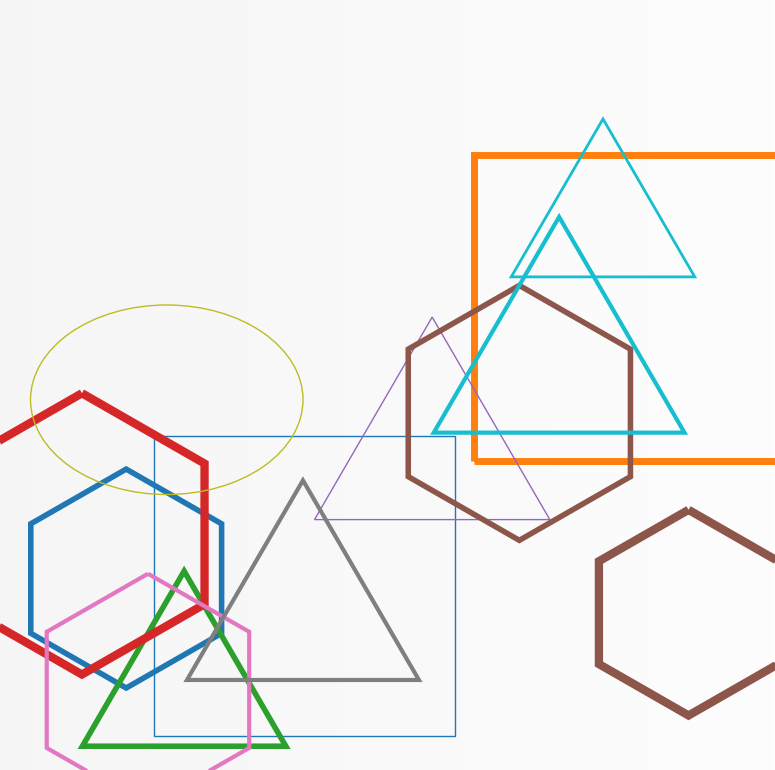[{"shape": "square", "thickness": 0.5, "radius": 0.97, "center": [0.393, 0.239]}, {"shape": "hexagon", "thickness": 2, "radius": 0.71, "center": [0.163, 0.249]}, {"shape": "square", "thickness": 2.5, "radius": 0.99, "center": [0.81, 0.6]}, {"shape": "triangle", "thickness": 2, "radius": 0.76, "center": [0.238, 0.107]}, {"shape": "hexagon", "thickness": 3, "radius": 0.91, "center": [0.106, 0.307]}, {"shape": "triangle", "thickness": 0.5, "radius": 0.88, "center": [0.558, 0.413]}, {"shape": "hexagon", "thickness": 3, "radius": 0.67, "center": [0.888, 0.204]}, {"shape": "hexagon", "thickness": 2, "radius": 0.83, "center": [0.67, 0.464]}, {"shape": "hexagon", "thickness": 1.5, "radius": 0.75, "center": [0.191, 0.104]}, {"shape": "triangle", "thickness": 1.5, "radius": 0.86, "center": [0.391, 0.203]}, {"shape": "oval", "thickness": 0.5, "radius": 0.88, "center": [0.215, 0.481]}, {"shape": "triangle", "thickness": 1, "radius": 0.68, "center": [0.778, 0.709]}, {"shape": "triangle", "thickness": 1.5, "radius": 0.93, "center": [0.721, 0.532]}]